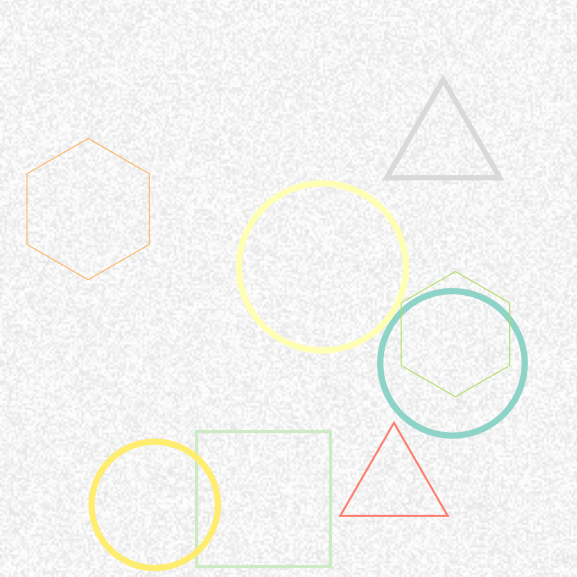[{"shape": "circle", "thickness": 3, "radius": 0.63, "center": [0.783, 0.37]}, {"shape": "circle", "thickness": 3, "radius": 0.72, "center": [0.558, 0.537]}, {"shape": "triangle", "thickness": 1, "radius": 0.54, "center": [0.682, 0.16]}, {"shape": "hexagon", "thickness": 0.5, "radius": 0.61, "center": [0.153, 0.637]}, {"shape": "hexagon", "thickness": 0.5, "radius": 0.54, "center": [0.789, 0.421]}, {"shape": "triangle", "thickness": 2.5, "radius": 0.57, "center": [0.768, 0.748]}, {"shape": "square", "thickness": 1.5, "radius": 0.58, "center": [0.456, 0.135]}, {"shape": "circle", "thickness": 3, "radius": 0.55, "center": [0.268, 0.125]}]